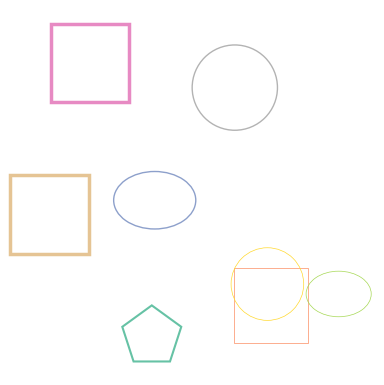[{"shape": "pentagon", "thickness": 1.5, "radius": 0.4, "center": [0.394, 0.126]}, {"shape": "square", "thickness": 0.5, "radius": 0.49, "center": [0.704, 0.207]}, {"shape": "oval", "thickness": 1, "radius": 0.53, "center": [0.402, 0.48]}, {"shape": "square", "thickness": 2.5, "radius": 0.51, "center": [0.234, 0.836]}, {"shape": "oval", "thickness": 0.5, "radius": 0.42, "center": [0.88, 0.236]}, {"shape": "circle", "thickness": 0.5, "radius": 0.47, "center": [0.695, 0.262]}, {"shape": "square", "thickness": 2.5, "radius": 0.51, "center": [0.128, 0.443]}, {"shape": "circle", "thickness": 1, "radius": 0.55, "center": [0.61, 0.772]}]